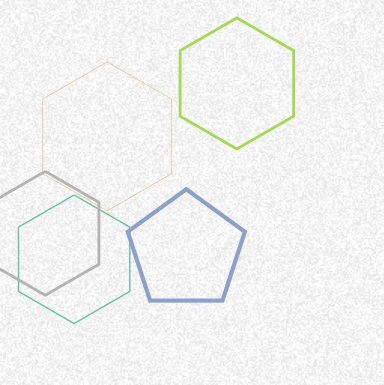[{"shape": "hexagon", "thickness": 1, "radius": 0.83, "center": [0.193, 0.327]}, {"shape": "pentagon", "thickness": 3, "radius": 0.8, "center": [0.484, 0.349]}, {"shape": "hexagon", "thickness": 2, "radius": 0.85, "center": [0.615, 0.783]}, {"shape": "hexagon", "thickness": 0.5, "radius": 0.97, "center": [0.278, 0.646]}, {"shape": "hexagon", "thickness": 2, "radius": 0.8, "center": [0.118, 0.394]}]